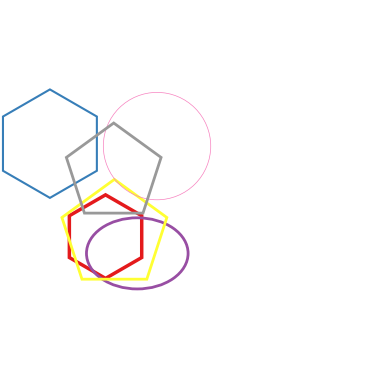[{"shape": "hexagon", "thickness": 2.5, "radius": 0.54, "center": [0.274, 0.385]}, {"shape": "hexagon", "thickness": 1.5, "radius": 0.7, "center": [0.13, 0.627]}, {"shape": "oval", "thickness": 2, "radius": 0.66, "center": [0.357, 0.342]}, {"shape": "pentagon", "thickness": 2, "radius": 0.72, "center": [0.297, 0.391]}, {"shape": "circle", "thickness": 0.5, "radius": 0.7, "center": [0.408, 0.621]}, {"shape": "pentagon", "thickness": 2, "radius": 0.65, "center": [0.295, 0.551]}]